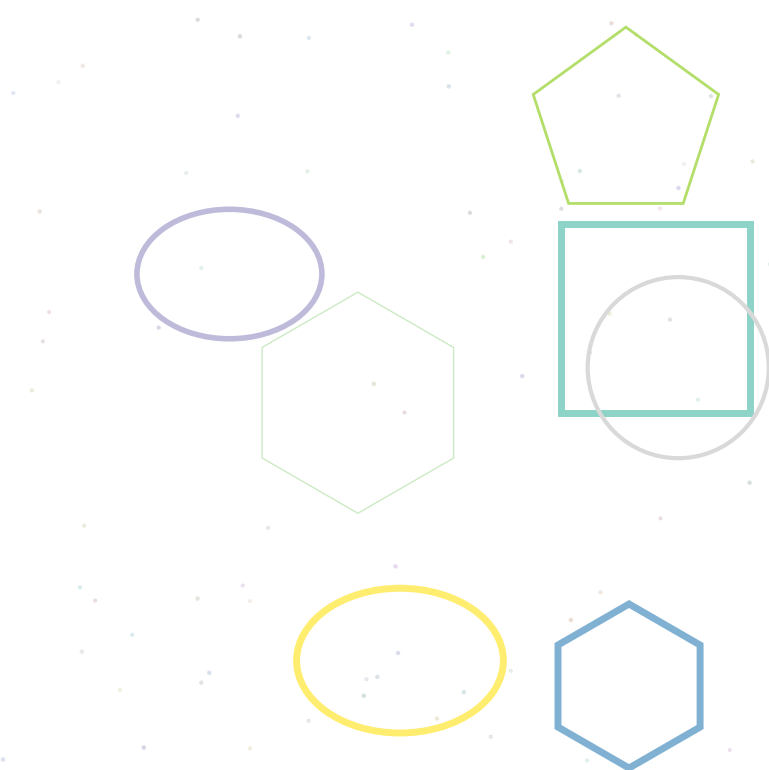[{"shape": "square", "thickness": 2.5, "radius": 0.61, "center": [0.851, 0.586]}, {"shape": "oval", "thickness": 2, "radius": 0.6, "center": [0.298, 0.644]}, {"shape": "hexagon", "thickness": 2.5, "radius": 0.53, "center": [0.817, 0.109]}, {"shape": "pentagon", "thickness": 1, "radius": 0.63, "center": [0.813, 0.838]}, {"shape": "circle", "thickness": 1.5, "radius": 0.59, "center": [0.881, 0.523]}, {"shape": "hexagon", "thickness": 0.5, "radius": 0.72, "center": [0.465, 0.477]}, {"shape": "oval", "thickness": 2.5, "radius": 0.67, "center": [0.519, 0.142]}]